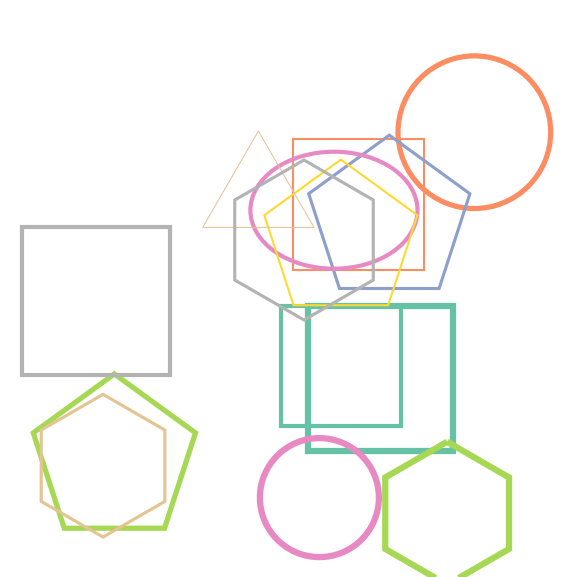[{"shape": "square", "thickness": 2, "radius": 0.52, "center": [0.591, 0.366]}, {"shape": "square", "thickness": 3, "radius": 0.63, "center": [0.658, 0.344]}, {"shape": "square", "thickness": 1, "radius": 0.57, "center": [0.621, 0.645]}, {"shape": "circle", "thickness": 2.5, "radius": 0.66, "center": [0.821, 0.77]}, {"shape": "pentagon", "thickness": 1.5, "radius": 0.73, "center": [0.674, 0.618]}, {"shape": "oval", "thickness": 2, "radius": 0.72, "center": [0.578, 0.635]}, {"shape": "circle", "thickness": 3, "radius": 0.52, "center": [0.553, 0.137]}, {"shape": "pentagon", "thickness": 2.5, "radius": 0.74, "center": [0.198, 0.204]}, {"shape": "hexagon", "thickness": 3, "radius": 0.62, "center": [0.774, 0.11]}, {"shape": "pentagon", "thickness": 1, "radius": 0.7, "center": [0.59, 0.583]}, {"shape": "triangle", "thickness": 0.5, "radius": 0.56, "center": [0.447, 0.661]}, {"shape": "hexagon", "thickness": 1.5, "radius": 0.62, "center": [0.178, 0.193]}, {"shape": "square", "thickness": 2, "radius": 0.64, "center": [0.166, 0.477]}, {"shape": "hexagon", "thickness": 1.5, "radius": 0.69, "center": [0.526, 0.584]}]